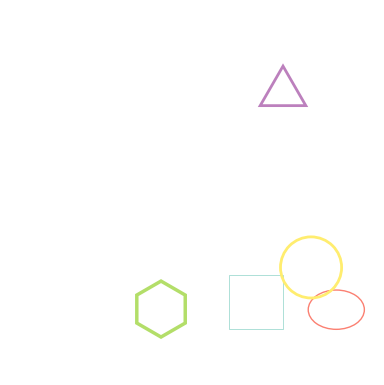[{"shape": "square", "thickness": 0.5, "radius": 0.35, "center": [0.665, 0.216]}, {"shape": "oval", "thickness": 1, "radius": 0.36, "center": [0.873, 0.196]}, {"shape": "hexagon", "thickness": 2.5, "radius": 0.36, "center": [0.418, 0.197]}, {"shape": "triangle", "thickness": 2, "radius": 0.34, "center": [0.735, 0.76]}, {"shape": "circle", "thickness": 2, "radius": 0.4, "center": [0.808, 0.305]}]